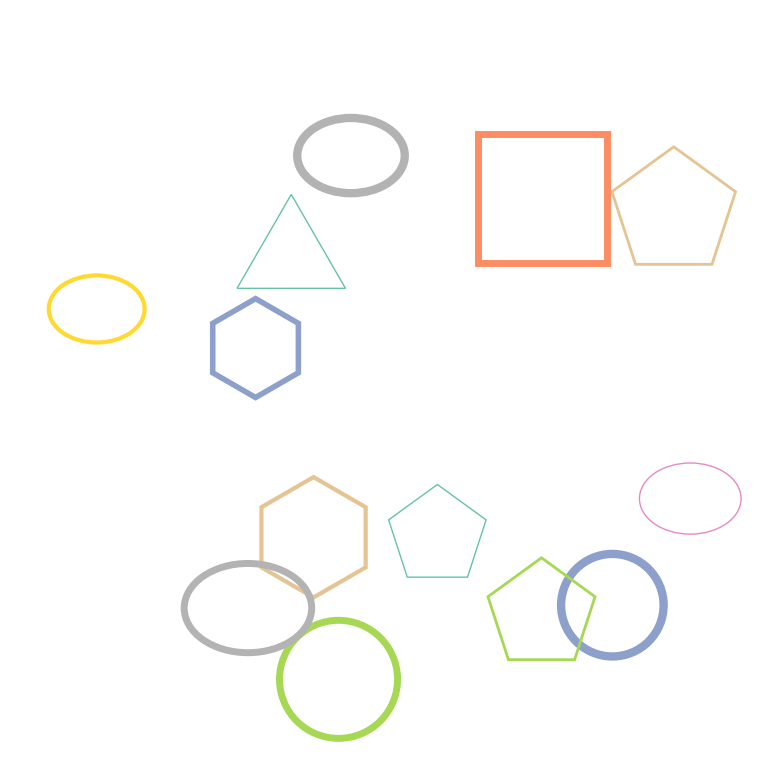[{"shape": "triangle", "thickness": 0.5, "radius": 0.41, "center": [0.378, 0.666]}, {"shape": "pentagon", "thickness": 0.5, "radius": 0.33, "center": [0.568, 0.304]}, {"shape": "square", "thickness": 2.5, "radius": 0.42, "center": [0.704, 0.742]}, {"shape": "hexagon", "thickness": 2, "radius": 0.32, "center": [0.332, 0.548]}, {"shape": "circle", "thickness": 3, "radius": 0.33, "center": [0.795, 0.214]}, {"shape": "oval", "thickness": 0.5, "radius": 0.33, "center": [0.896, 0.353]}, {"shape": "circle", "thickness": 2.5, "radius": 0.38, "center": [0.44, 0.118]}, {"shape": "pentagon", "thickness": 1, "radius": 0.37, "center": [0.703, 0.202]}, {"shape": "oval", "thickness": 1.5, "radius": 0.31, "center": [0.126, 0.599]}, {"shape": "pentagon", "thickness": 1, "radius": 0.42, "center": [0.875, 0.725]}, {"shape": "hexagon", "thickness": 1.5, "radius": 0.39, "center": [0.407, 0.302]}, {"shape": "oval", "thickness": 2.5, "radius": 0.41, "center": [0.322, 0.21]}, {"shape": "oval", "thickness": 3, "radius": 0.35, "center": [0.456, 0.798]}]